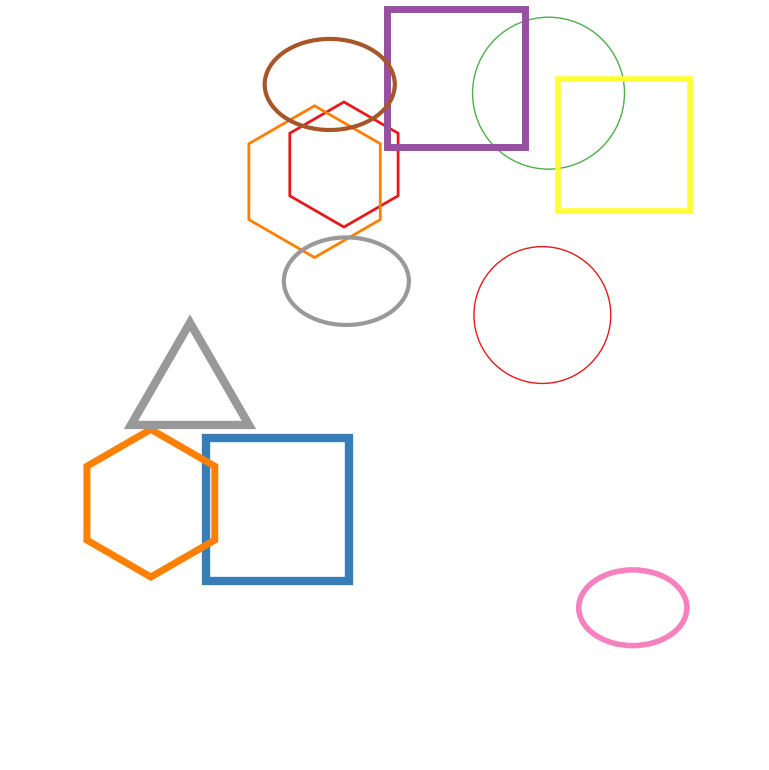[{"shape": "hexagon", "thickness": 1, "radius": 0.41, "center": [0.447, 0.786]}, {"shape": "circle", "thickness": 0.5, "radius": 0.44, "center": [0.704, 0.591]}, {"shape": "square", "thickness": 3, "radius": 0.47, "center": [0.36, 0.338]}, {"shape": "circle", "thickness": 0.5, "radius": 0.49, "center": [0.712, 0.879]}, {"shape": "square", "thickness": 2.5, "radius": 0.45, "center": [0.592, 0.899]}, {"shape": "hexagon", "thickness": 2.5, "radius": 0.48, "center": [0.196, 0.347]}, {"shape": "hexagon", "thickness": 1, "radius": 0.49, "center": [0.409, 0.764]}, {"shape": "square", "thickness": 2, "radius": 0.43, "center": [0.811, 0.812]}, {"shape": "oval", "thickness": 1.5, "radius": 0.42, "center": [0.428, 0.89]}, {"shape": "oval", "thickness": 2, "radius": 0.35, "center": [0.822, 0.211]}, {"shape": "triangle", "thickness": 3, "radius": 0.44, "center": [0.247, 0.492]}, {"shape": "oval", "thickness": 1.5, "radius": 0.41, "center": [0.45, 0.635]}]